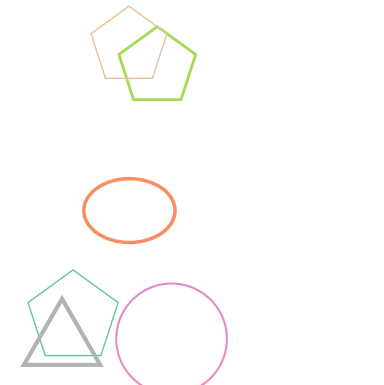[{"shape": "pentagon", "thickness": 1, "radius": 0.62, "center": [0.19, 0.176]}, {"shape": "oval", "thickness": 2.5, "radius": 0.59, "center": [0.336, 0.453]}, {"shape": "circle", "thickness": 1.5, "radius": 0.72, "center": [0.446, 0.12]}, {"shape": "pentagon", "thickness": 2, "radius": 0.52, "center": [0.409, 0.826]}, {"shape": "pentagon", "thickness": 1, "radius": 0.52, "center": [0.335, 0.88]}, {"shape": "triangle", "thickness": 3, "radius": 0.57, "center": [0.161, 0.11]}]